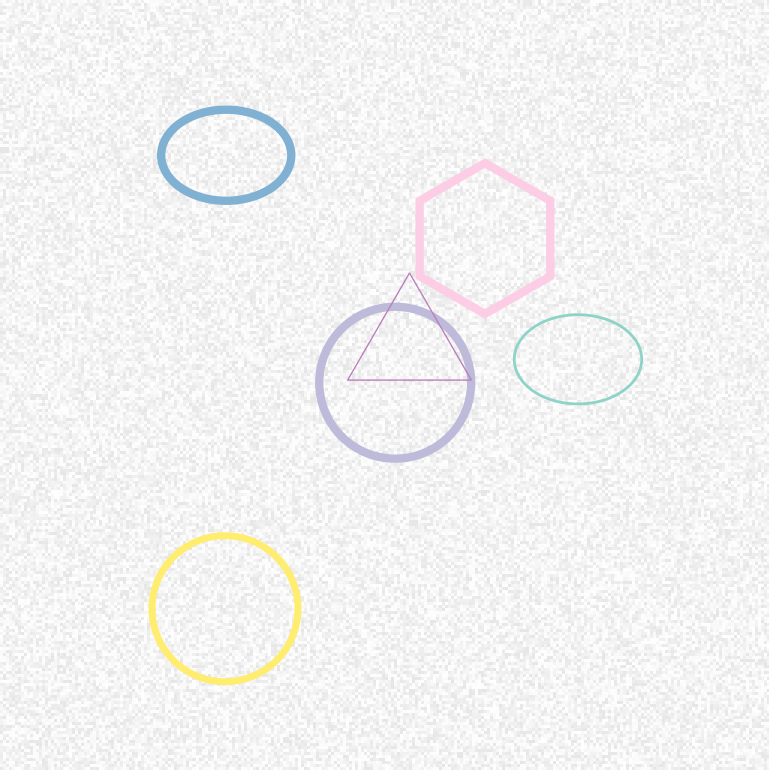[{"shape": "oval", "thickness": 1, "radius": 0.41, "center": [0.751, 0.533]}, {"shape": "circle", "thickness": 3, "radius": 0.49, "center": [0.513, 0.503]}, {"shape": "oval", "thickness": 3, "radius": 0.42, "center": [0.294, 0.798]}, {"shape": "hexagon", "thickness": 3, "radius": 0.49, "center": [0.63, 0.69]}, {"shape": "triangle", "thickness": 0.5, "radius": 0.46, "center": [0.532, 0.553]}, {"shape": "circle", "thickness": 2.5, "radius": 0.47, "center": [0.292, 0.209]}]